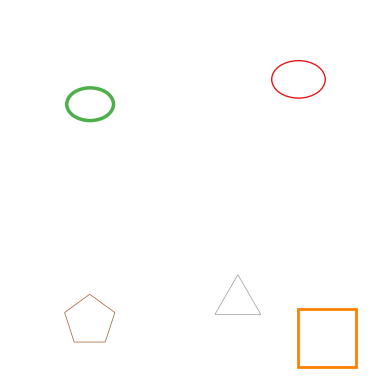[{"shape": "oval", "thickness": 1, "radius": 0.35, "center": [0.775, 0.794]}, {"shape": "oval", "thickness": 2.5, "radius": 0.3, "center": [0.234, 0.729]}, {"shape": "square", "thickness": 2, "radius": 0.38, "center": [0.85, 0.123]}, {"shape": "pentagon", "thickness": 0.5, "radius": 0.34, "center": [0.233, 0.167]}, {"shape": "triangle", "thickness": 0.5, "radius": 0.34, "center": [0.618, 0.218]}]